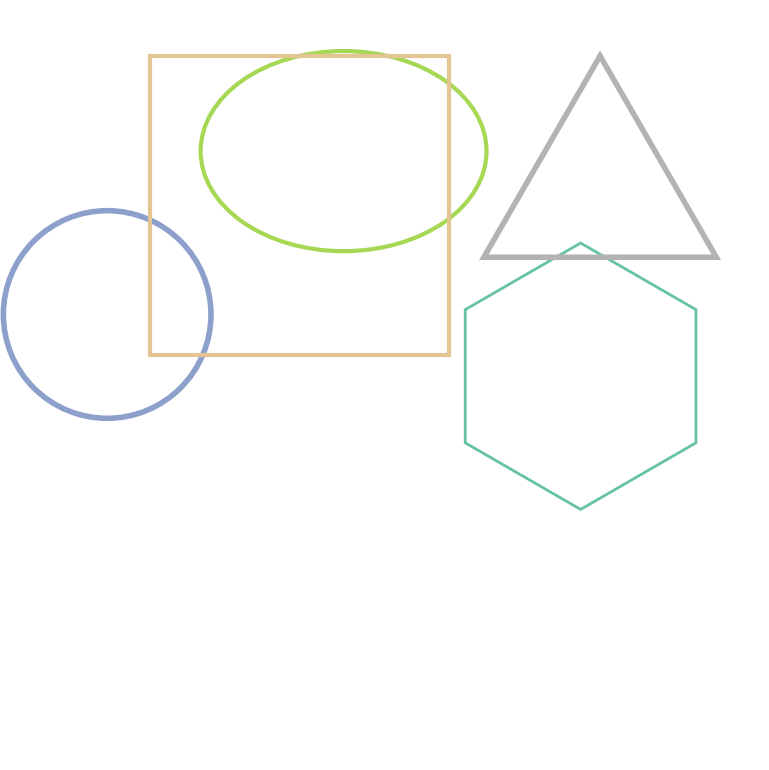[{"shape": "hexagon", "thickness": 1, "radius": 0.86, "center": [0.754, 0.511]}, {"shape": "circle", "thickness": 2, "radius": 0.67, "center": [0.139, 0.592]}, {"shape": "oval", "thickness": 1.5, "radius": 0.93, "center": [0.446, 0.804]}, {"shape": "square", "thickness": 1.5, "radius": 0.97, "center": [0.389, 0.733]}, {"shape": "triangle", "thickness": 2, "radius": 0.87, "center": [0.779, 0.753]}]